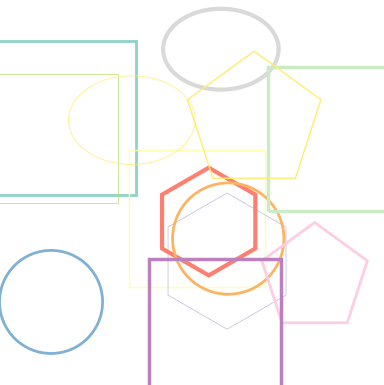[{"shape": "square", "thickness": 2, "radius": 1.0, "center": [0.153, 0.694]}, {"shape": "square", "thickness": 1, "radius": 0.89, "center": [0.512, 0.432]}, {"shape": "hexagon", "thickness": 0.5, "radius": 0.88, "center": [0.59, 0.322]}, {"shape": "hexagon", "thickness": 3, "radius": 0.7, "center": [0.542, 0.425]}, {"shape": "circle", "thickness": 2, "radius": 0.67, "center": [0.133, 0.216]}, {"shape": "circle", "thickness": 2, "radius": 0.72, "center": [0.593, 0.38]}, {"shape": "square", "thickness": 0.5, "radius": 0.84, "center": [0.139, 0.641]}, {"shape": "pentagon", "thickness": 2, "radius": 0.72, "center": [0.817, 0.278]}, {"shape": "oval", "thickness": 3, "radius": 0.75, "center": [0.574, 0.872]}, {"shape": "square", "thickness": 2.5, "radius": 0.86, "center": [0.558, 0.154]}, {"shape": "square", "thickness": 2.5, "radius": 0.94, "center": [0.883, 0.639]}, {"shape": "oval", "thickness": 0.5, "radius": 0.82, "center": [0.342, 0.688]}, {"shape": "pentagon", "thickness": 1, "radius": 0.91, "center": [0.66, 0.685]}]